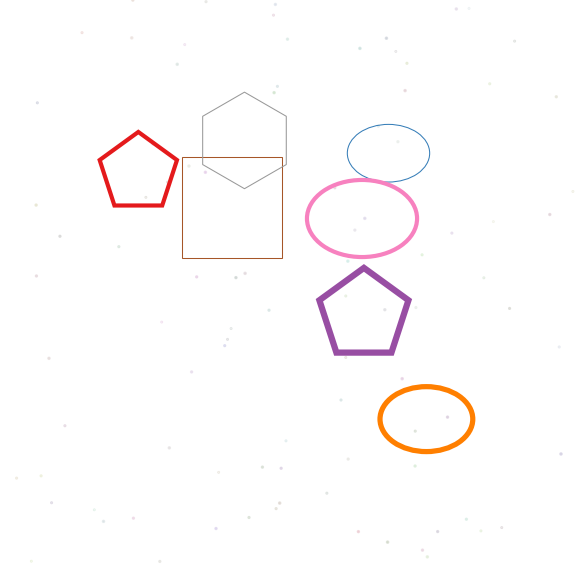[{"shape": "pentagon", "thickness": 2, "radius": 0.35, "center": [0.24, 0.7]}, {"shape": "oval", "thickness": 0.5, "radius": 0.36, "center": [0.673, 0.734]}, {"shape": "pentagon", "thickness": 3, "radius": 0.41, "center": [0.63, 0.454]}, {"shape": "oval", "thickness": 2.5, "radius": 0.4, "center": [0.738, 0.273]}, {"shape": "square", "thickness": 0.5, "radius": 0.43, "center": [0.401, 0.64]}, {"shape": "oval", "thickness": 2, "radius": 0.48, "center": [0.627, 0.621]}, {"shape": "hexagon", "thickness": 0.5, "radius": 0.42, "center": [0.423, 0.756]}]